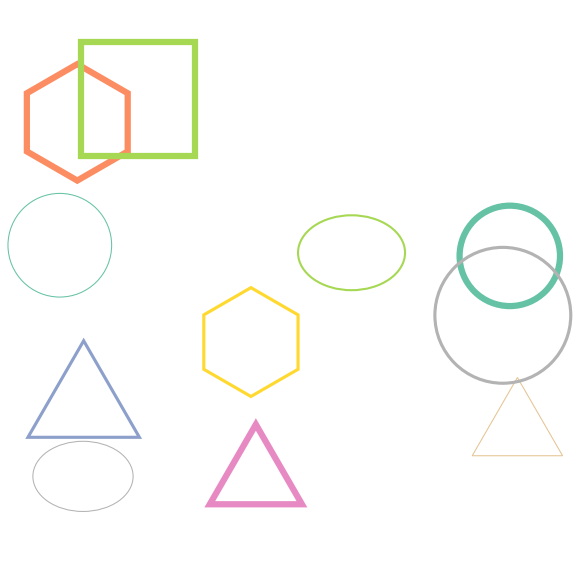[{"shape": "circle", "thickness": 3, "radius": 0.43, "center": [0.883, 0.556]}, {"shape": "circle", "thickness": 0.5, "radius": 0.45, "center": [0.104, 0.574]}, {"shape": "hexagon", "thickness": 3, "radius": 0.5, "center": [0.134, 0.787]}, {"shape": "triangle", "thickness": 1.5, "radius": 0.56, "center": [0.145, 0.298]}, {"shape": "triangle", "thickness": 3, "radius": 0.46, "center": [0.443, 0.172]}, {"shape": "oval", "thickness": 1, "radius": 0.46, "center": [0.609, 0.561]}, {"shape": "square", "thickness": 3, "radius": 0.49, "center": [0.239, 0.828]}, {"shape": "hexagon", "thickness": 1.5, "radius": 0.47, "center": [0.435, 0.407]}, {"shape": "triangle", "thickness": 0.5, "radius": 0.45, "center": [0.896, 0.255]}, {"shape": "oval", "thickness": 0.5, "radius": 0.43, "center": [0.144, 0.174]}, {"shape": "circle", "thickness": 1.5, "radius": 0.59, "center": [0.871, 0.453]}]